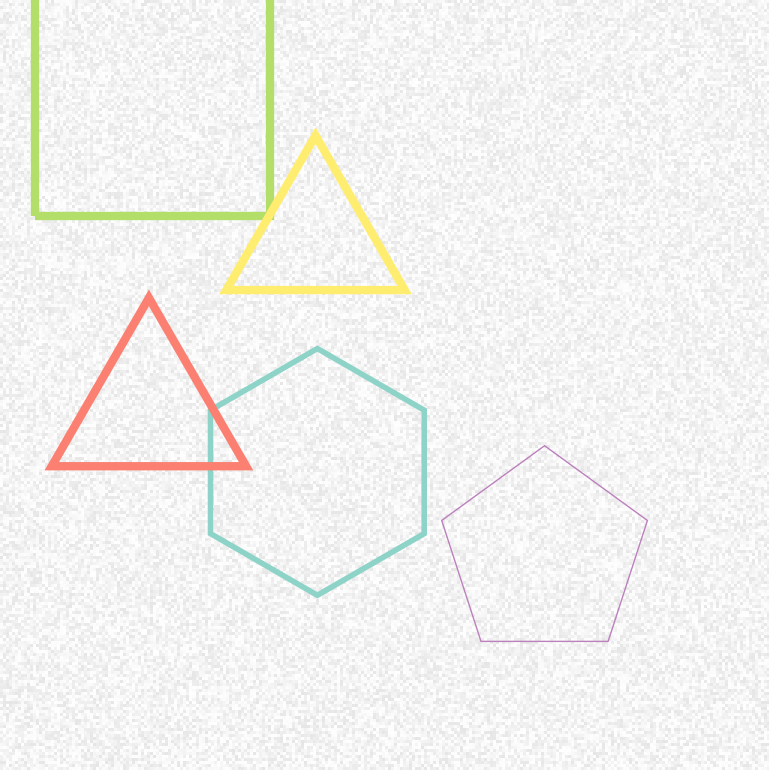[{"shape": "hexagon", "thickness": 2, "radius": 0.8, "center": [0.412, 0.387]}, {"shape": "triangle", "thickness": 3, "radius": 0.73, "center": [0.193, 0.467]}, {"shape": "square", "thickness": 3, "radius": 0.76, "center": [0.198, 0.872]}, {"shape": "pentagon", "thickness": 0.5, "radius": 0.7, "center": [0.707, 0.281]}, {"shape": "triangle", "thickness": 3, "radius": 0.67, "center": [0.41, 0.69]}]